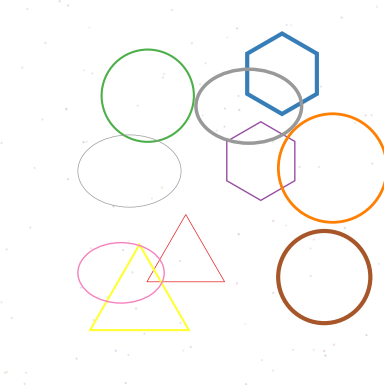[{"shape": "triangle", "thickness": 0.5, "radius": 0.58, "center": [0.483, 0.326]}, {"shape": "hexagon", "thickness": 3, "radius": 0.52, "center": [0.733, 0.808]}, {"shape": "circle", "thickness": 1.5, "radius": 0.6, "center": [0.384, 0.751]}, {"shape": "hexagon", "thickness": 1, "radius": 0.51, "center": [0.677, 0.582]}, {"shape": "circle", "thickness": 2, "radius": 0.7, "center": [0.864, 0.564]}, {"shape": "triangle", "thickness": 1.5, "radius": 0.74, "center": [0.362, 0.217]}, {"shape": "circle", "thickness": 3, "radius": 0.6, "center": [0.842, 0.28]}, {"shape": "oval", "thickness": 1, "radius": 0.56, "center": [0.314, 0.291]}, {"shape": "oval", "thickness": 2.5, "radius": 0.69, "center": [0.646, 0.724]}, {"shape": "oval", "thickness": 0.5, "radius": 0.67, "center": [0.336, 0.556]}]